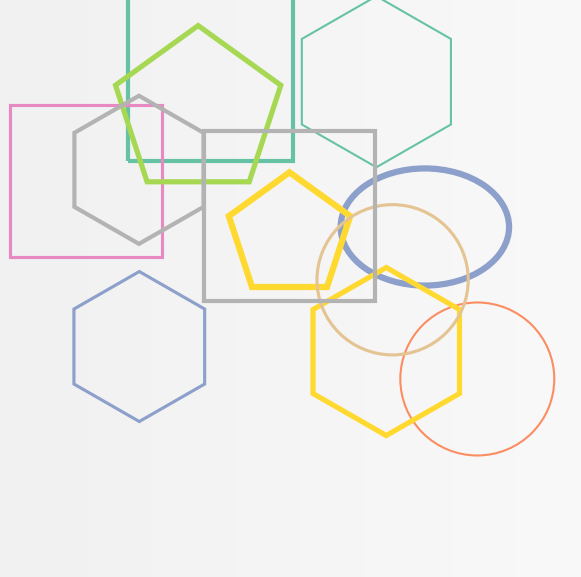[{"shape": "hexagon", "thickness": 1, "radius": 0.74, "center": [0.648, 0.858]}, {"shape": "square", "thickness": 2, "radius": 0.71, "center": [0.362, 0.863]}, {"shape": "circle", "thickness": 1, "radius": 0.66, "center": [0.821, 0.343]}, {"shape": "hexagon", "thickness": 1.5, "radius": 0.65, "center": [0.24, 0.399]}, {"shape": "oval", "thickness": 3, "radius": 0.72, "center": [0.731, 0.606]}, {"shape": "square", "thickness": 1.5, "radius": 0.66, "center": [0.148, 0.686]}, {"shape": "pentagon", "thickness": 2.5, "radius": 0.75, "center": [0.341, 0.805]}, {"shape": "pentagon", "thickness": 3, "radius": 0.55, "center": [0.498, 0.591]}, {"shape": "hexagon", "thickness": 2.5, "radius": 0.73, "center": [0.665, 0.39]}, {"shape": "circle", "thickness": 1.5, "radius": 0.65, "center": [0.675, 0.515]}, {"shape": "square", "thickness": 2, "radius": 0.74, "center": [0.498, 0.625]}, {"shape": "hexagon", "thickness": 2, "radius": 0.64, "center": [0.239, 0.705]}]